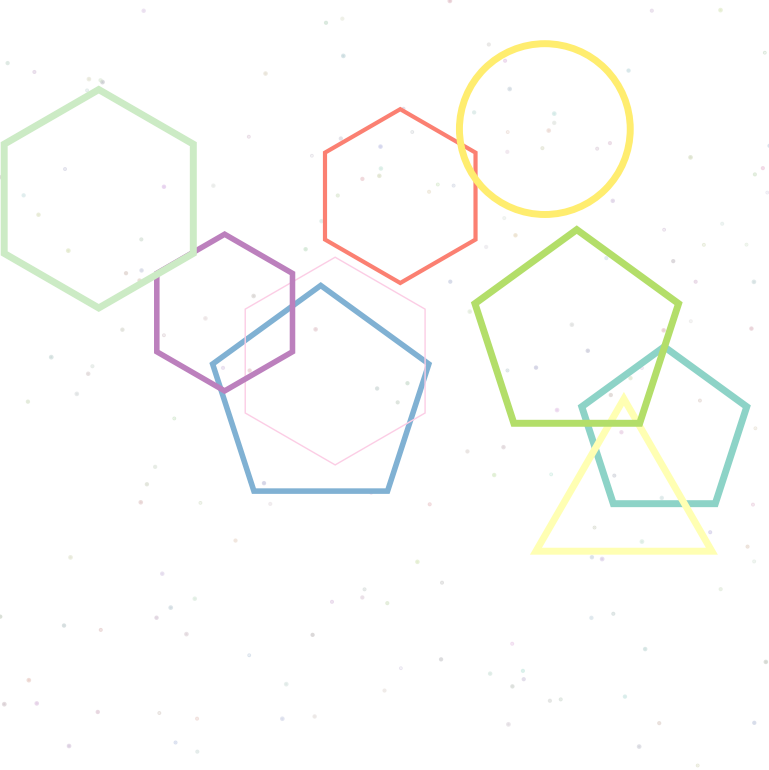[{"shape": "pentagon", "thickness": 2.5, "radius": 0.56, "center": [0.863, 0.437]}, {"shape": "triangle", "thickness": 2.5, "radius": 0.66, "center": [0.81, 0.35]}, {"shape": "hexagon", "thickness": 1.5, "radius": 0.56, "center": [0.52, 0.745]}, {"shape": "pentagon", "thickness": 2, "radius": 0.74, "center": [0.417, 0.482]}, {"shape": "pentagon", "thickness": 2.5, "radius": 0.7, "center": [0.749, 0.563]}, {"shape": "hexagon", "thickness": 0.5, "radius": 0.67, "center": [0.435, 0.531]}, {"shape": "hexagon", "thickness": 2, "radius": 0.51, "center": [0.292, 0.594]}, {"shape": "hexagon", "thickness": 2.5, "radius": 0.71, "center": [0.128, 0.742]}, {"shape": "circle", "thickness": 2.5, "radius": 0.55, "center": [0.708, 0.832]}]